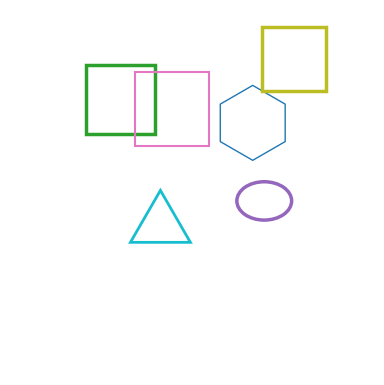[{"shape": "hexagon", "thickness": 1, "radius": 0.49, "center": [0.656, 0.681]}, {"shape": "square", "thickness": 2.5, "radius": 0.45, "center": [0.314, 0.742]}, {"shape": "oval", "thickness": 2.5, "radius": 0.36, "center": [0.686, 0.478]}, {"shape": "square", "thickness": 1.5, "radius": 0.48, "center": [0.447, 0.717]}, {"shape": "square", "thickness": 2.5, "radius": 0.41, "center": [0.763, 0.847]}, {"shape": "triangle", "thickness": 2, "radius": 0.45, "center": [0.417, 0.416]}]